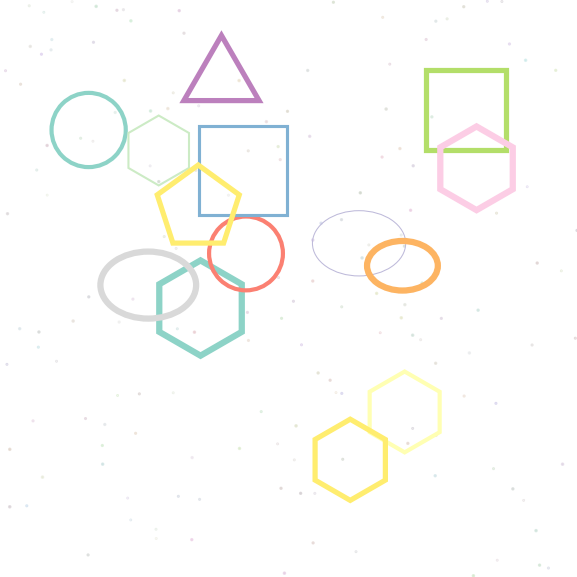[{"shape": "hexagon", "thickness": 3, "radius": 0.41, "center": [0.347, 0.466]}, {"shape": "circle", "thickness": 2, "radius": 0.32, "center": [0.154, 0.774]}, {"shape": "hexagon", "thickness": 2, "radius": 0.35, "center": [0.701, 0.286]}, {"shape": "oval", "thickness": 0.5, "radius": 0.4, "center": [0.622, 0.578]}, {"shape": "circle", "thickness": 2, "radius": 0.32, "center": [0.426, 0.56]}, {"shape": "square", "thickness": 1.5, "radius": 0.38, "center": [0.421, 0.704]}, {"shape": "oval", "thickness": 3, "radius": 0.31, "center": [0.697, 0.539]}, {"shape": "square", "thickness": 2.5, "radius": 0.35, "center": [0.808, 0.809]}, {"shape": "hexagon", "thickness": 3, "radius": 0.36, "center": [0.825, 0.708]}, {"shape": "oval", "thickness": 3, "radius": 0.41, "center": [0.257, 0.505]}, {"shape": "triangle", "thickness": 2.5, "radius": 0.38, "center": [0.383, 0.863]}, {"shape": "hexagon", "thickness": 1, "radius": 0.3, "center": [0.275, 0.739]}, {"shape": "hexagon", "thickness": 2.5, "radius": 0.35, "center": [0.606, 0.203]}, {"shape": "pentagon", "thickness": 2.5, "radius": 0.37, "center": [0.343, 0.639]}]